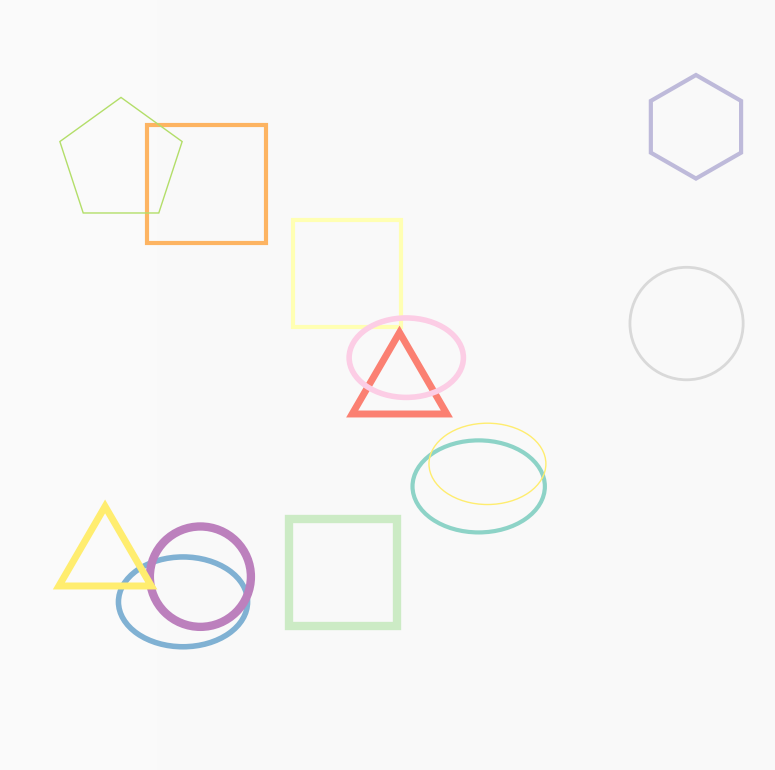[{"shape": "oval", "thickness": 1.5, "radius": 0.43, "center": [0.618, 0.368]}, {"shape": "square", "thickness": 1.5, "radius": 0.35, "center": [0.448, 0.645]}, {"shape": "hexagon", "thickness": 1.5, "radius": 0.34, "center": [0.898, 0.835]}, {"shape": "triangle", "thickness": 2.5, "radius": 0.35, "center": [0.516, 0.498]}, {"shape": "oval", "thickness": 2, "radius": 0.42, "center": [0.236, 0.218]}, {"shape": "square", "thickness": 1.5, "radius": 0.39, "center": [0.267, 0.761]}, {"shape": "pentagon", "thickness": 0.5, "radius": 0.41, "center": [0.156, 0.791]}, {"shape": "oval", "thickness": 2, "radius": 0.37, "center": [0.524, 0.535]}, {"shape": "circle", "thickness": 1, "radius": 0.37, "center": [0.886, 0.58]}, {"shape": "circle", "thickness": 3, "radius": 0.33, "center": [0.259, 0.251]}, {"shape": "square", "thickness": 3, "radius": 0.35, "center": [0.442, 0.256]}, {"shape": "oval", "thickness": 0.5, "radius": 0.38, "center": [0.629, 0.398]}, {"shape": "triangle", "thickness": 2.5, "radius": 0.34, "center": [0.136, 0.273]}]